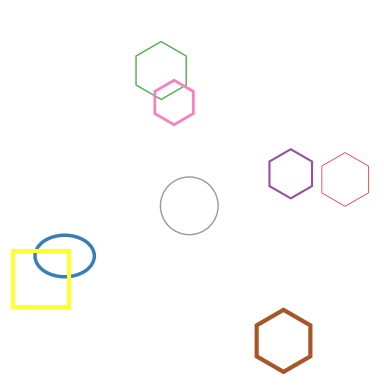[{"shape": "hexagon", "thickness": 0.5, "radius": 0.35, "center": [0.896, 0.534]}, {"shape": "oval", "thickness": 2.5, "radius": 0.39, "center": [0.168, 0.335]}, {"shape": "hexagon", "thickness": 1, "radius": 0.38, "center": [0.418, 0.817]}, {"shape": "hexagon", "thickness": 1.5, "radius": 0.32, "center": [0.755, 0.549]}, {"shape": "square", "thickness": 3, "radius": 0.36, "center": [0.106, 0.275]}, {"shape": "hexagon", "thickness": 3, "radius": 0.4, "center": [0.736, 0.115]}, {"shape": "hexagon", "thickness": 2, "radius": 0.29, "center": [0.452, 0.734]}, {"shape": "circle", "thickness": 1, "radius": 0.38, "center": [0.492, 0.465]}]